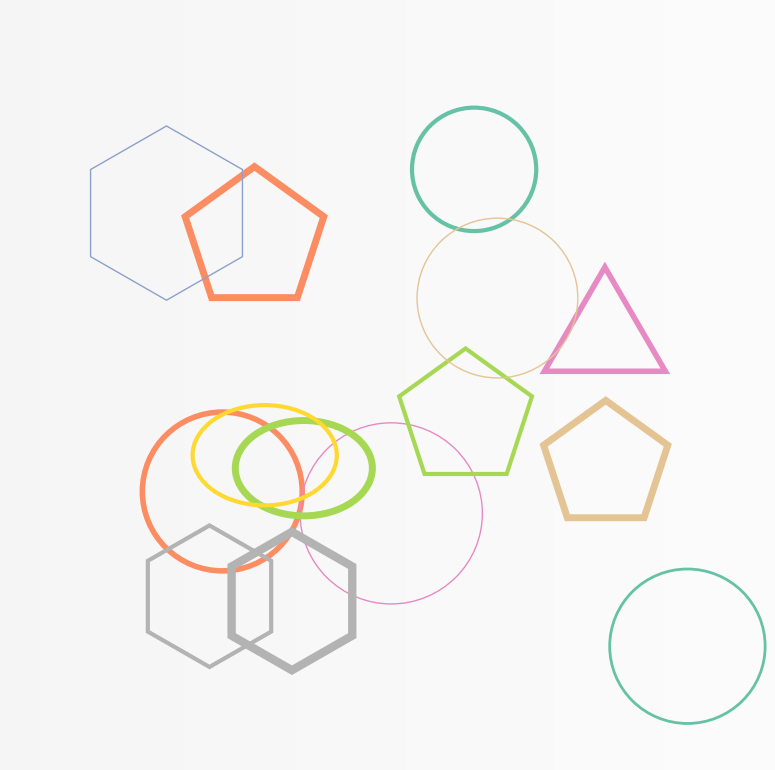[{"shape": "circle", "thickness": 1, "radius": 0.5, "center": [0.887, 0.161]}, {"shape": "circle", "thickness": 1.5, "radius": 0.4, "center": [0.612, 0.78]}, {"shape": "pentagon", "thickness": 2.5, "radius": 0.47, "center": [0.328, 0.69]}, {"shape": "circle", "thickness": 2, "radius": 0.52, "center": [0.287, 0.362]}, {"shape": "hexagon", "thickness": 0.5, "radius": 0.57, "center": [0.215, 0.723]}, {"shape": "triangle", "thickness": 2, "radius": 0.45, "center": [0.78, 0.563]}, {"shape": "circle", "thickness": 0.5, "radius": 0.59, "center": [0.505, 0.333]}, {"shape": "oval", "thickness": 2.5, "radius": 0.44, "center": [0.392, 0.392]}, {"shape": "pentagon", "thickness": 1.5, "radius": 0.45, "center": [0.601, 0.457]}, {"shape": "oval", "thickness": 1.5, "radius": 0.47, "center": [0.342, 0.409]}, {"shape": "circle", "thickness": 0.5, "radius": 0.52, "center": [0.642, 0.613]}, {"shape": "pentagon", "thickness": 2.5, "radius": 0.42, "center": [0.782, 0.396]}, {"shape": "hexagon", "thickness": 3, "radius": 0.45, "center": [0.377, 0.219]}, {"shape": "hexagon", "thickness": 1.5, "radius": 0.46, "center": [0.27, 0.226]}]